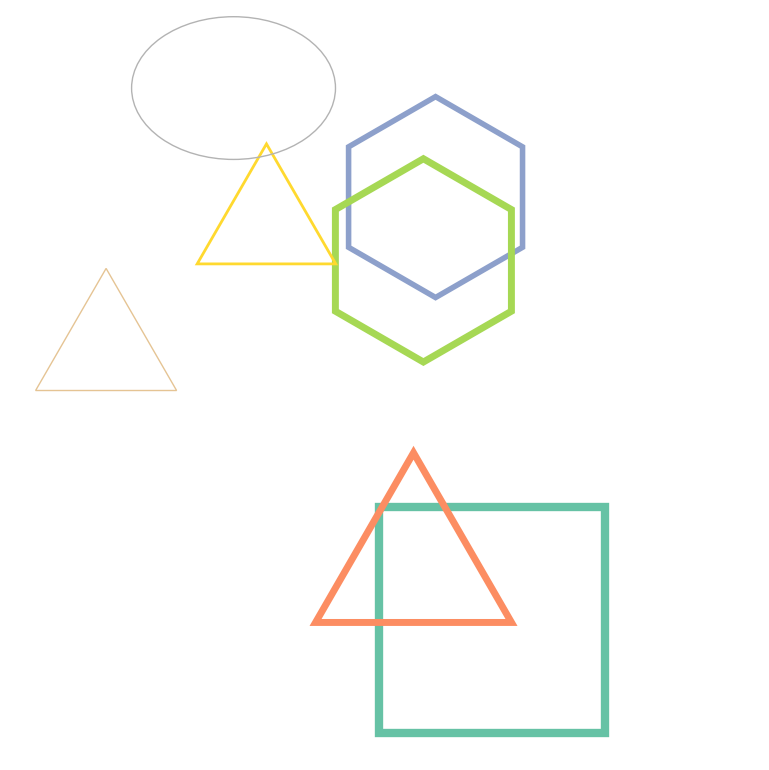[{"shape": "square", "thickness": 3, "radius": 0.73, "center": [0.639, 0.194]}, {"shape": "triangle", "thickness": 2.5, "radius": 0.73, "center": [0.537, 0.265]}, {"shape": "hexagon", "thickness": 2, "radius": 0.65, "center": [0.566, 0.744]}, {"shape": "hexagon", "thickness": 2.5, "radius": 0.66, "center": [0.55, 0.662]}, {"shape": "triangle", "thickness": 1, "radius": 0.52, "center": [0.346, 0.709]}, {"shape": "triangle", "thickness": 0.5, "radius": 0.53, "center": [0.138, 0.546]}, {"shape": "oval", "thickness": 0.5, "radius": 0.66, "center": [0.303, 0.886]}]